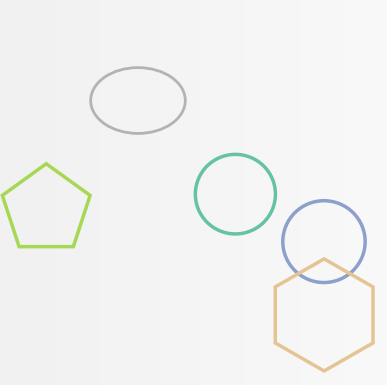[{"shape": "circle", "thickness": 2.5, "radius": 0.52, "center": [0.607, 0.496]}, {"shape": "circle", "thickness": 2.5, "radius": 0.53, "center": [0.836, 0.372]}, {"shape": "pentagon", "thickness": 2.5, "radius": 0.6, "center": [0.119, 0.456]}, {"shape": "hexagon", "thickness": 2.5, "radius": 0.73, "center": [0.836, 0.182]}, {"shape": "oval", "thickness": 2, "radius": 0.61, "center": [0.356, 0.739]}]